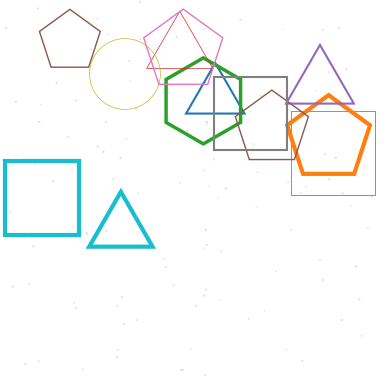[{"shape": "triangle", "thickness": 1.5, "radius": 0.44, "center": [0.559, 0.749]}, {"shape": "square", "thickness": 0.5, "radius": 0.55, "center": [0.865, 0.603]}, {"shape": "pentagon", "thickness": 3, "radius": 0.57, "center": [0.853, 0.64]}, {"shape": "hexagon", "thickness": 2.5, "radius": 0.56, "center": [0.528, 0.738]}, {"shape": "triangle", "thickness": 0.5, "radius": 0.5, "center": [0.467, 0.872]}, {"shape": "triangle", "thickness": 1.5, "radius": 0.51, "center": [0.831, 0.782]}, {"shape": "pentagon", "thickness": 1, "radius": 0.5, "center": [0.706, 0.666]}, {"shape": "pentagon", "thickness": 1, "radius": 0.42, "center": [0.181, 0.893]}, {"shape": "pentagon", "thickness": 1, "radius": 0.54, "center": [0.476, 0.868]}, {"shape": "square", "thickness": 1.5, "radius": 0.47, "center": [0.651, 0.705]}, {"shape": "circle", "thickness": 0.5, "radius": 0.46, "center": [0.325, 0.808]}, {"shape": "square", "thickness": 3, "radius": 0.48, "center": [0.109, 0.486]}, {"shape": "triangle", "thickness": 3, "radius": 0.47, "center": [0.314, 0.407]}]